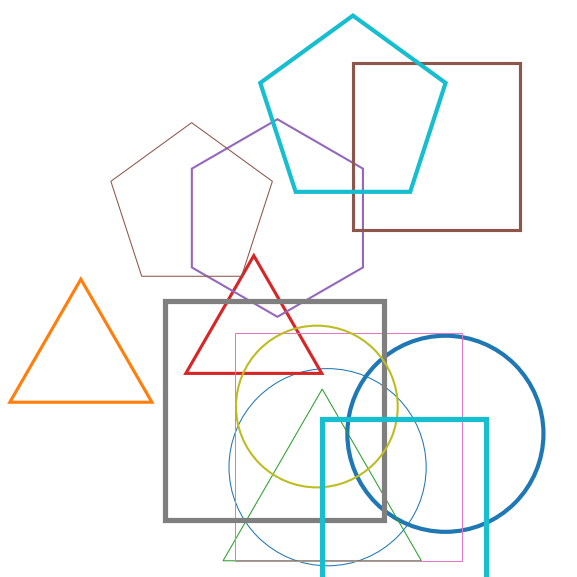[{"shape": "circle", "thickness": 2, "radius": 0.85, "center": [0.771, 0.248]}, {"shape": "circle", "thickness": 0.5, "radius": 0.85, "center": [0.567, 0.19]}, {"shape": "triangle", "thickness": 1.5, "radius": 0.71, "center": [0.14, 0.374]}, {"shape": "triangle", "thickness": 0.5, "radius": 0.99, "center": [0.558, 0.127]}, {"shape": "triangle", "thickness": 1.5, "radius": 0.68, "center": [0.439, 0.421]}, {"shape": "hexagon", "thickness": 1, "radius": 0.86, "center": [0.48, 0.622]}, {"shape": "square", "thickness": 1.5, "radius": 0.72, "center": [0.756, 0.745]}, {"shape": "pentagon", "thickness": 0.5, "radius": 0.74, "center": [0.332, 0.64]}, {"shape": "square", "thickness": 0.5, "radius": 0.98, "center": [0.603, 0.225]}, {"shape": "square", "thickness": 2.5, "radius": 0.94, "center": [0.475, 0.288]}, {"shape": "circle", "thickness": 1, "radius": 0.7, "center": [0.549, 0.295]}, {"shape": "square", "thickness": 2.5, "radius": 0.71, "center": [0.7, 0.13]}, {"shape": "pentagon", "thickness": 2, "radius": 0.84, "center": [0.611, 0.803]}]